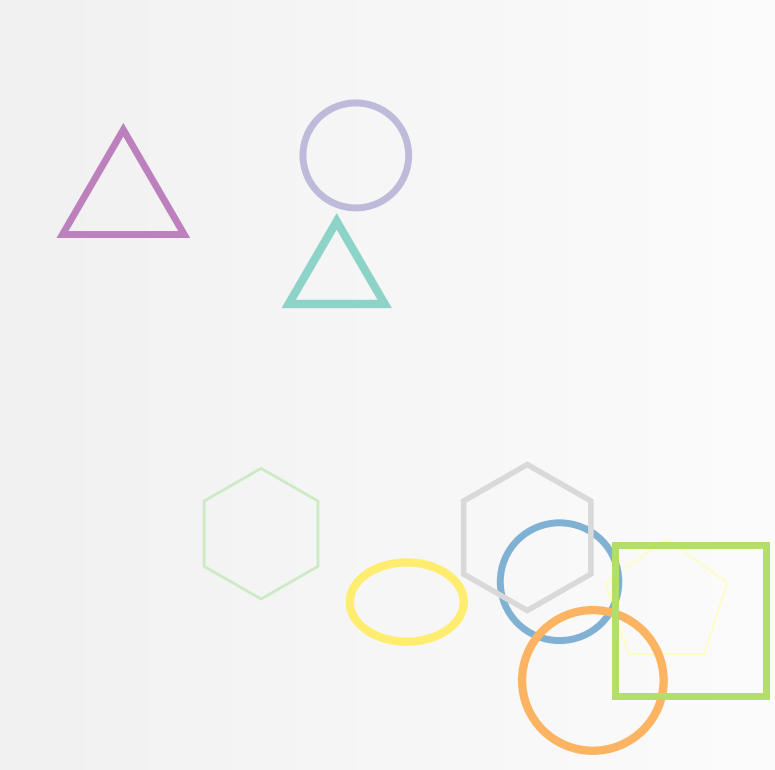[{"shape": "triangle", "thickness": 3, "radius": 0.36, "center": [0.434, 0.641]}, {"shape": "pentagon", "thickness": 0.5, "radius": 0.41, "center": [0.86, 0.218]}, {"shape": "circle", "thickness": 2.5, "radius": 0.34, "center": [0.459, 0.798]}, {"shape": "circle", "thickness": 2.5, "radius": 0.38, "center": [0.722, 0.245]}, {"shape": "circle", "thickness": 3, "radius": 0.46, "center": [0.765, 0.116]}, {"shape": "square", "thickness": 2.5, "radius": 0.49, "center": [0.891, 0.194]}, {"shape": "hexagon", "thickness": 2, "radius": 0.47, "center": [0.68, 0.302]}, {"shape": "triangle", "thickness": 2.5, "radius": 0.45, "center": [0.159, 0.741]}, {"shape": "hexagon", "thickness": 1, "radius": 0.42, "center": [0.337, 0.307]}, {"shape": "oval", "thickness": 3, "radius": 0.37, "center": [0.525, 0.218]}]